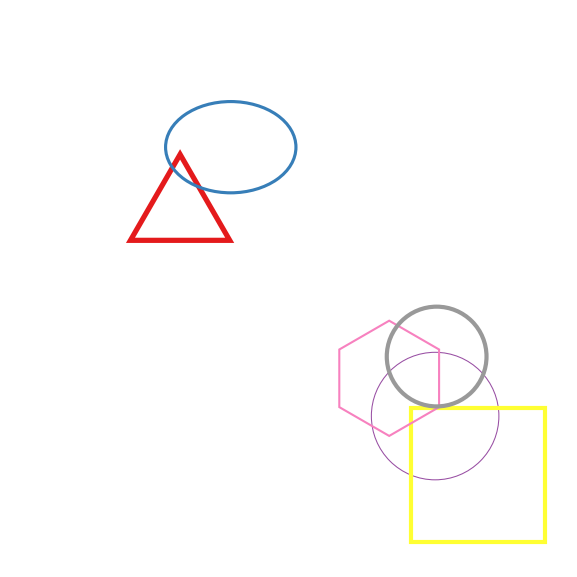[{"shape": "triangle", "thickness": 2.5, "radius": 0.5, "center": [0.312, 0.633]}, {"shape": "oval", "thickness": 1.5, "radius": 0.56, "center": [0.4, 0.744]}, {"shape": "circle", "thickness": 0.5, "radius": 0.55, "center": [0.753, 0.279]}, {"shape": "square", "thickness": 2, "radius": 0.58, "center": [0.828, 0.176]}, {"shape": "hexagon", "thickness": 1, "radius": 0.5, "center": [0.674, 0.344]}, {"shape": "circle", "thickness": 2, "radius": 0.43, "center": [0.756, 0.382]}]